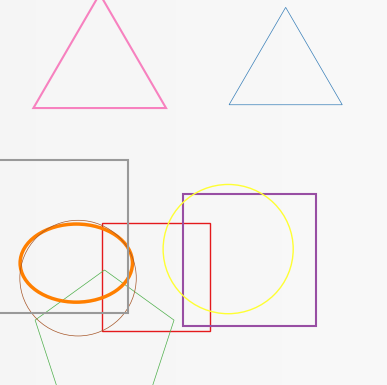[{"shape": "square", "thickness": 1, "radius": 0.7, "center": [0.403, 0.282]}, {"shape": "triangle", "thickness": 0.5, "radius": 0.84, "center": [0.737, 0.812]}, {"shape": "pentagon", "thickness": 0.5, "radius": 0.94, "center": [0.27, 0.11]}, {"shape": "square", "thickness": 1.5, "radius": 0.86, "center": [0.644, 0.324]}, {"shape": "oval", "thickness": 2.5, "radius": 0.72, "center": [0.197, 0.317]}, {"shape": "circle", "thickness": 1, "radius": 0.84, "center": [0.589, 0.353]}, {"shape": "circle", "thickness": 0.5, "radius": 0.75, "center": [0.201, 0.278]}, {"shape": "triangle", "thickness": 1.5, "radius": 0.99, "center": [0.257, 0.818]}, {"shape": "square", "thickness": 1.5, "radius": 1.0, "center": [0.131, 0.385]}]